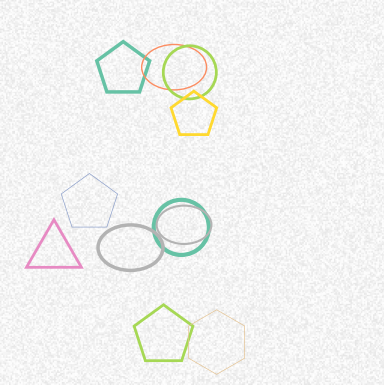[{"shape": "circle", "thickness": 3, "radius": 0.36, "center": [0.471, 0.409]}, {"shape": "pentagon", "thickness": 2.5, "radius": 0.36, "center": [0.32, 0.82]}, {"shape": "oval", "thickness": 1, "radius": 0.42, "center": [0.452, 0.825]}, {"shape": "pentagon", "thickness": 0.5, "radius": 0.38, "center": [0.232, 0.472]}, {"shape": "triangle", "thickness": 2, "radius": 0.41, "center": [0.14, 0.347]}, {"shape": "circle", "thickness": 2, "radius": 0.34, "center": [0.493, 0.812]}, {"shape": "pentagon", "thickness": 2, "radius": 0.4, "center": [0.425, 0.128]}, {"shape": "pentagon", "thickness": 2, "radius": 0.31, "center": [0.504, 0.701]}, {"shape": "hexagon", "thickness": 0.5, "radius": 0.42, "center": [0.563, 0.111]}, {"shape": "oval", "thickness": 2.5, "radius": 0.42, "center": [0.339, 0.357]}, {"shape": "oval", "thickness": 1.5, "radius": 0.36, "center": [0.478, 0.416]}]